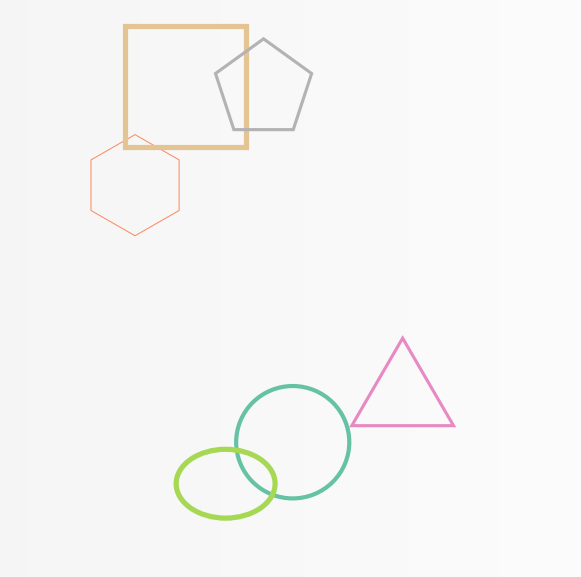[{"shape": "circle", "thickness": 2, "radius": 0.49, "center": [0.504, 0.233]}, {"shape": "hexagon", "thickness": 0.5, "radius": 0.44, "center": [0.232, 0.678]}, {"shape": "triangle", "thickness": 1.5, "radius": 0.51, "center": [0.693, 0.313]}, {"shape": "oval", "thickness": 2.5, "radius": 0.43, "center": [0.388, 0.162]}, {"shape": "square", "thickness": 2.5, "radius": 0.52, "center": [0.319, 0.85]}, {"shape": "pentagon", "thickness": 1.5, "radius": 0.43, "center": [0.453, 0.845]}]